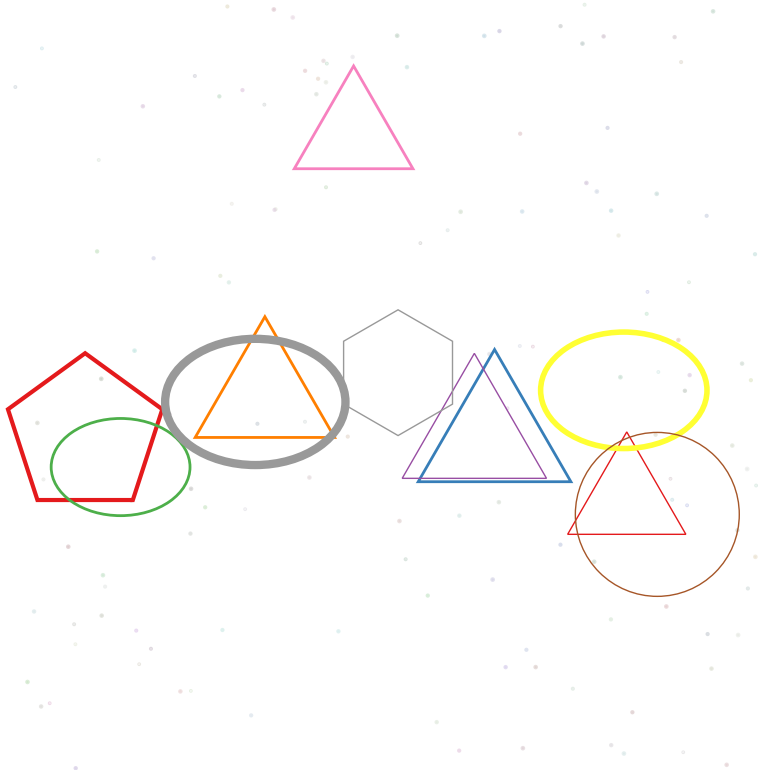[{"shape": "triangle", "thickness": 0.5, "radius": 0.44, "center": [0.814, 0.35]}, {"shape": "pentagon", "thickness": 1.5, "radius": 0.53, "center": [0.111, 0.436]}, {"shape": "triangle", "thickness": 1, "radius": 0.57, "center": [0.642, 0.432]}, {"shape": "oval", "thickness": 1, "radius": 0.45, "center": [0.157, 0.393]}, {"shape": "triangle", "thickness": 0.5, "radius": 0.54, "center": [0.616, 0.433]}, {"shape": "triangle", "thickness": 1, "radius": 0.52, "center": [0.344, 0.484]}, {"shape": "oval", "thickness": 2, "radius": 0.54, "center": [0.81, 0.493]}, {"shape": "circle", "thickness": 0.5, "radius": 0.53, "center": [0.854, 0.332]}, {"shape": "triangle", "thickness": 1, "radius": 0.44, "center": [0.459, 0.825]}, {"shape": "hexagon", "thickness": 0.5, "radius": 0.41, "center": [0.517, 0.516]}, {"shape": "oval", "thickness": 3, "radius": 0.59, "center": [0.332, 0.478]}]